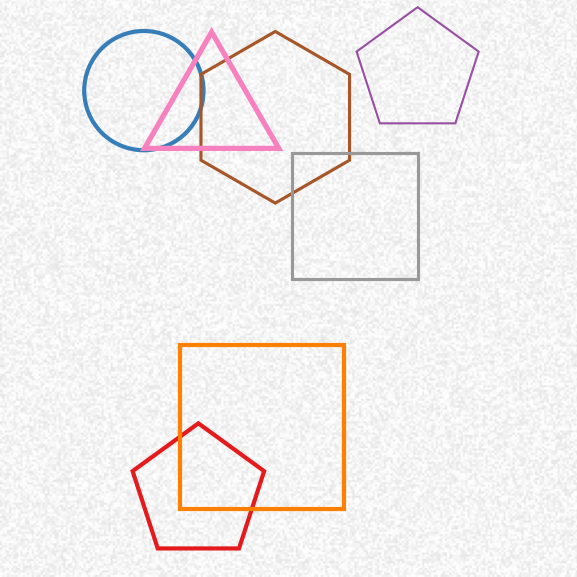[{"shape": "pentagon", "thickness": 2, "radius": 0.6, "center": [0.344, 0.146]}, {"shape": "circle", "thickness": 2, "radius": 0.52, "center": [0.249, 0.842]}, {"shape": "pentagon", "thickness": 1, "radius": 0.56, "center": [0.723, 0.875]}, {"shape": "square", "thickness": 2, "radius": 0.71, "center": [0.453, 0.26]}, {"shape": "hexagon", "thickness": 1.5, "radius": 0.74, "center": [0.477, 0.796]}, {"shape": "triangle", "thickness": 2.5, "radius": 0.67, "center": [0.366, 0.809]}, {"shape": "square", "thickness": 1.5, "radius": 0.54, "center": [0.615, 0.625]}]